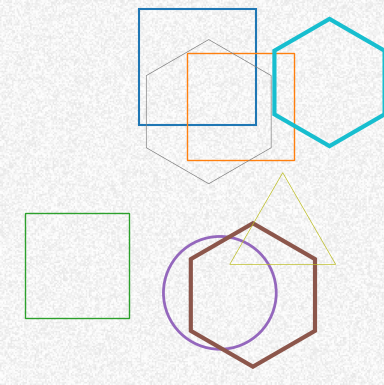[{"shape": "square", "thickness": 1.5, "radius": 0.76, "center": [0.513, 0.826]}, {"shape": "square", "thickness": 1, "radius": 0.7, "center": [0.624, 0.724]}, {"shape": "square", "thickness": 1, "radius": 0.68, "center": [0.201, 0.31]}, {"shape": "circle", "thickness": 2, "radius": 0.73, "center": [0.571, 0.239]}, {"shape": "hexagon", "thickness": 3, "radius": 0.93, "center": [0.657, 0.234]}, {"shape": "hexagon", "thickness": 0.5, "radius": 0.94, "center": [0.542, 0.71]}, {"shape": "triangle", "thickness": 0.5, "radius": 0.79, "center": [0.734, 0.393]}, {"shape": "hexagon", "thickness": 3, "radius": 0.83, "center": [0.856, 0.786]}]